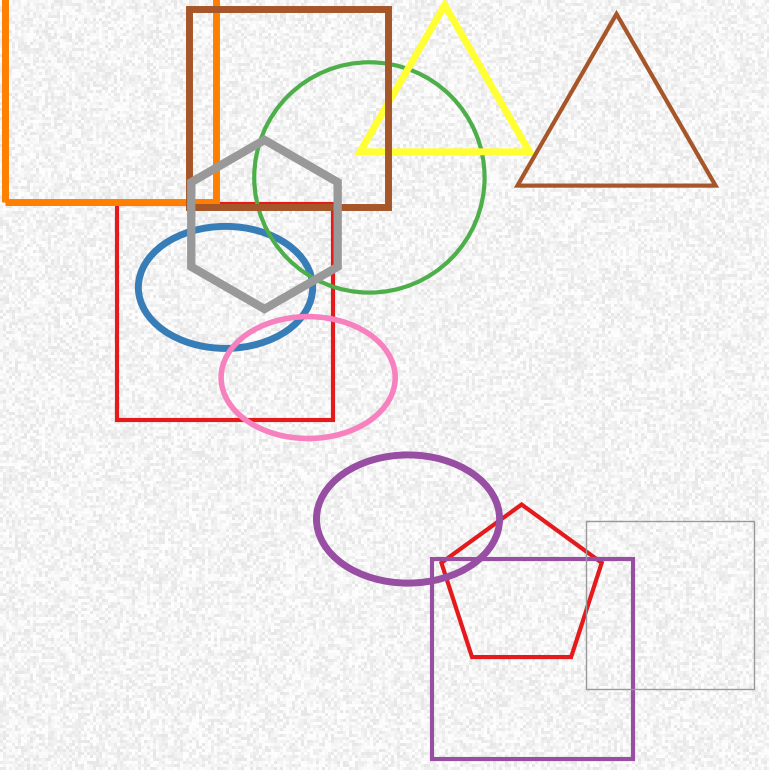[{"shape": "square", "thickness": 1.5, "radius": 0.7, "center": [0.292, 0.595]}, {"shape": "pentagon", "thickness": 1.5, "radius": 0.55, "center": [0.677, 0.235]}, {"shape": "oval", "thickness": 2.5, "radius": 0.57, "center": [0.293, 0.627]}, {"shape": "circle", "thickness": 1.5, "radius": 0.75, "center": [0.48, 0.77]}, {"shape": "oval", "thickness": 2.5, "radius": 0.59, "center": [0.53, 0.326]}, {"shape": "square", "thickness": 1.5, "radius": 0.65, "center": [0.691, 0.144]}, {"shape": "square", "thickness": 2.5, "radius": 0.68, "center": [0.143, 0.874]}, {"shape": "triangle", "thickness": 2.5, "radius": 0.63, "center": [0.578, 0.866]}, {"shape": "triangle", "thickness": 1.5, "radius": 0.74, "center": [0.801, 0.833]}, {"shape": "square", "thickness": 2.5, "radius": 0.64, "center": [0.375, 0.86]}, {"shape": "oval", "thickness": 2, "radius": 0.57, "center": [0.4, 0.51]}, {"shape": "square", "thickness": 0.5, "radius": 0.54, "center": [0.87, 0.214]}, {"shape": "hexagon", "thickness": 3, "radius": 0.55, "center": [0.343, 0.708]}]